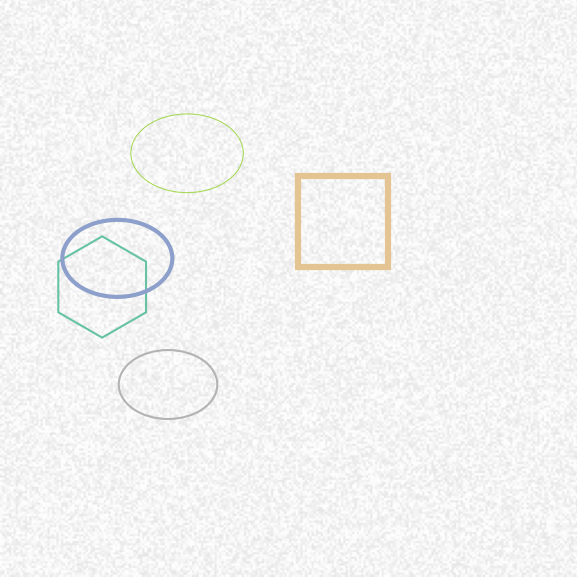[{"shape": "hexagon", "thickness": 1, "radius": 0.44, "center": [0.177, 0.502]}, {"shape": "oval", "thickness": 2, "radius": 0.48, "center": [0.203, 0.552]}, {"shape": "oval", "thickness": 0.5, "radius": 0.49, "center": [0.324, 0.734]}, {"shape": "square", "thickness": 3, "radius": 0.39, "center": [0.594, 0.615]}, {"shape": "oval", "thickness": 1, "radius": 0.43, "center": [0.291, 0.333]}]